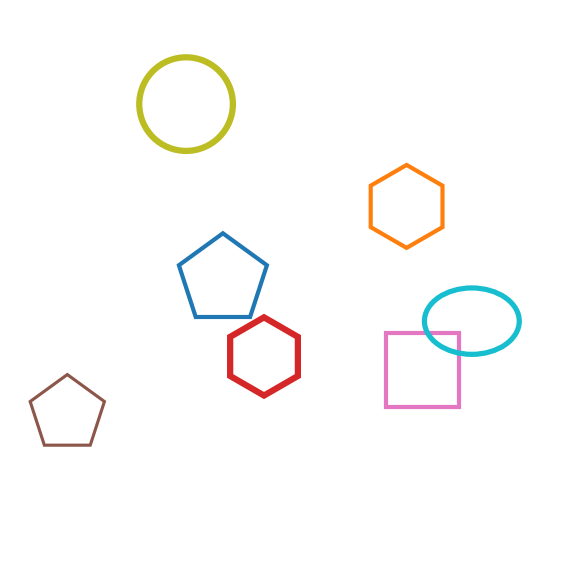[{"shape": "pentagon", "thickness": 2, "radius": 0.4, "center": [0.386, 0.515]}, {"shape": "hexagon", "thickness": 2, "radius": 0.36, "center": [0.704, 0.642]}, {"shape": "hexagon", "thickness": 3, "radius": 0.34, "center": [0.457, 0.382]}, {"shape": "pentagon", "thickness": 1.5, "radius": 0.34, "center": [0.117, 0.283]}, {"shape": "square", "thickness": 2, "radius": 0.32, "center": [0.732, 0.358]}, {"shape": "circle", "thickness": 3, "radius": 0.41, "center": [0.322, 0.819]}, {"shape": "oval", "thickness": 2.5, "radius": 0.41, "center": [0.817, 0.443]}]